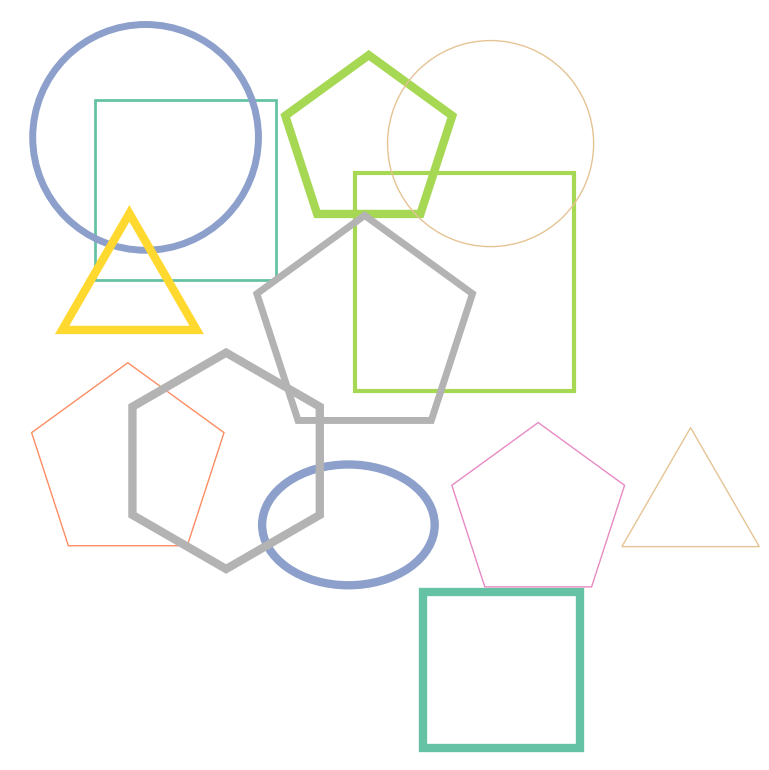[{"shape": "square", "thickness": 1, "radius": 0.59, "center": [0.241, 0.753]}, {"shape": "square", "thickness": 3, "radius": 0.51, "center": [0.651, 0.13]}, {"shape": "pentagon", "thickness": 0.5, "radius": 0.66, "center": [0.166, 0.398]}, {"shape": "oval", "thickness": 3, "radius": 0.56, "center": [0.452, 0.318]}, {"shape": "circle", "thickness": 2.5, "radius": 0.73, "center": [0.189, 0.822]}, {"shape": "pentagon", "thickness": 0.5, "radius": 0.59, "center": [0.699, 0.333]}, {"shape": "pentagon", "thickness": 3, "radius": 0.57, "center": [0.479, 0.814]}, {"shape": "square", "thickness": 1.5, "radius": 0.71, "center": [0.603, 0.634]}, {"shape": "triangle", "thickness": 3, "radius": 0.5, "center": [0.168, 0.622]}, {"shape": "triangle", "thickness": 0.5, "radius": 0.52, "center": [0.897, 0.342]}, {"shape": "circle", "thickness": 0.5, "radius": 0.67, "center": [0.637, 0.814]}, {"shape": "hexagon", "thickness": 3, "radius": 0.7, "center": [0.294, 0.402]}, {"shape": "pentagon", "thickness": 2.5, "radius": 0.74, "center": [0.474, 0.573]}]